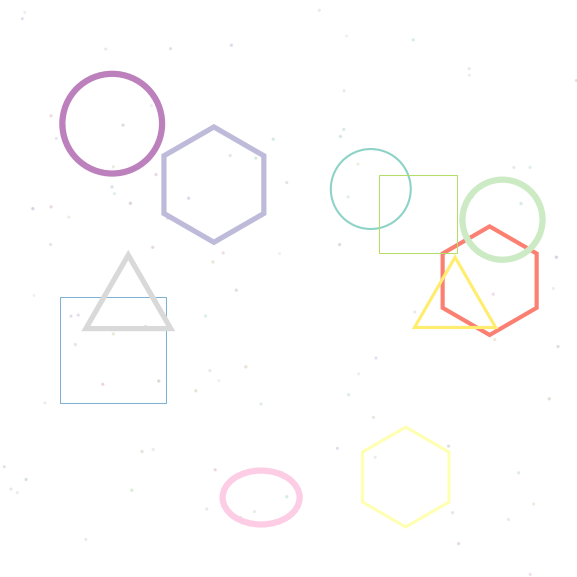[{"shape": "circle", "thickness": 1, "radius": 0.35, "center": [0.642, 0.672]}, {"shape": "hexagon", "thickness": 1.5, "radius": 0.43, "center": [0.703, 0.173]}, {"shape": "hexagon", "thickness": 2.5, "radius": 0.5, "center": [0.37, 0.679]}, {"shape": "hexagon", "thickness": 2, "radius": 0.47, "center": [0.848, 0.513]}, {"shape": "square", "thickness": 0.5, "radius": 0.46, "center": [0.196, 0.393]}, {"shape": "square", "thickness": 0.5, "radius": 0.33, "center": [0.724, 0.629]}, {"shape": "oval", "thickness": 3, "radius": 0.33, "center": [0.452, 0.138]}, {"shape": "triangle", "thickness": 2.5, "radius": 0.42, "center": [0.222, 0.473]}, {"shape": "circle", "thickness": 3, "radius": 0.43, "center": [0.194, 0.785]}, {"shape": "circle", "thickness": 3, "radius": 0.35, "center": [0.87, 0.619]}, {"shape": "triangle", "thickness": 1.5, "radius": 0.41, "center": [0.788, 0.473]}]